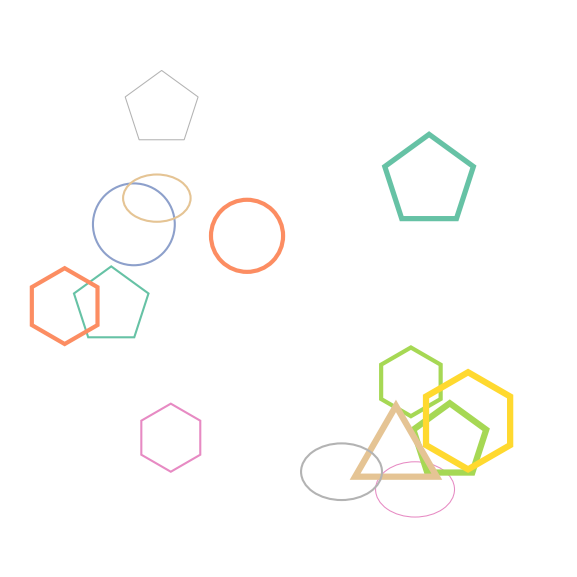[{"shape": "pentagon", "thickness": 2.5, "radius": 0.4, "center": [0.743, 0.686]}, {"shape": "pentagon", "thickness": 1, "radius": 0.34, "center": [0.193, 0.47]}, {"shape": "hexagon", "thickness": 2, "radius": 0.33, "center": [0.112, 0.469]}, {"shape": "circle", "thickness": 2, "radius": 0.31, "center": [0.428, 0.591]}, {"shape": "circle", "thickness": 1, "radius": 0.35, "center": [0.232, 0.611]}, {"shape": "oval", "thickness": 0.5, "radius": 0.34, "center": [0.719, 0.152]}, {"shape": "hexagon", "thickness": 1, "radius": 0.29, "center": [0.296, 0.241]}, {"shape": "hexagon", "thickness": 2, "radius": 0.3, "center": [0.712, 0.338]}, {"shape": "pentagon", "thickness": 3, "radius": 0.33, "center": [0.779, 0.235]}, {"shape": "hexagon", "thickness": 3, "radius": 0.42, "center": [0.811, 0.27]}, {"shape": "triangle", "thickness": 3, "radius": 0.41, "center": [0.686, 0.215]}, {"shape": "oval", "thickness": 1, "radius": 0.29, "center": [0.272, 0.656]}, {"shape": "oval", "thickness": 1, "radius": 0.35, "center": [0.591, 0.182]}, {"shape": "pentagon", "thickness": 0.5, "radius": 0.33, "center": [0.28, 0.811]}]